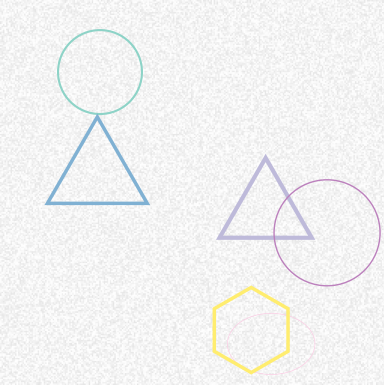[{"shape": "circle", "thickness": 1.5, "radius": 0.54, "center": [0.26, 0.813]}, {"shape": "triangle", "thickness": 3, "radius": 0.69, "center": [0.69, 0.452]}, {"shape": "triangle", "thickness": 2.5, "radius": 0.75, "center": [0.253, 0.547]}, {"shape": "oval", "thickness": 0.5, "radius": 0.57, "center": [0.704, 0.107]}, {"shape": "circle", "thickness": 1, "radius": 0.69, "center": [0.85, 0.395]}, {"shape": "hexagon", "thickness": 2.5, "radius": 0.55, "center": [0.652, 0.143]}]